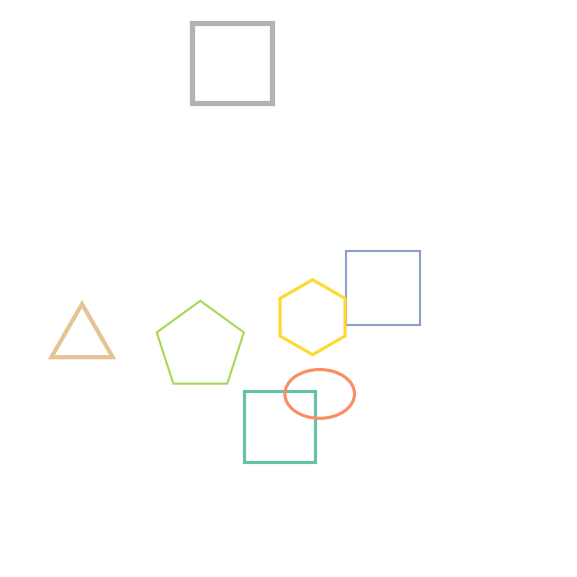[{"shape": "square", "thickness": 1.5, "radius": 0.31, "center": [0.484, 0.261]}, {"shape": "oval", "thickness": 1.5, "radius": 0.3, "center": [0.554, 0.317]}, {"shape": "square", "thickness": 1, "radius": 0.32, "center": [0.664, 0.501]}, {"shape": "pentagon", "thickness": 1, "radius": 0.4, "center": [0.347, 0.399]}, {"shape": "hexagon", "thickness": 1.5, "radius": 0.32, "center": [0.541, 0.45]}, {"shape": "triangle", "thickness": 2, "radius": 0.31, "center": [0.142, 0.411]}, {"shape": "square", "thickness": 2.5, "radius": 0.35, "center": [0.401, 0.89]}]